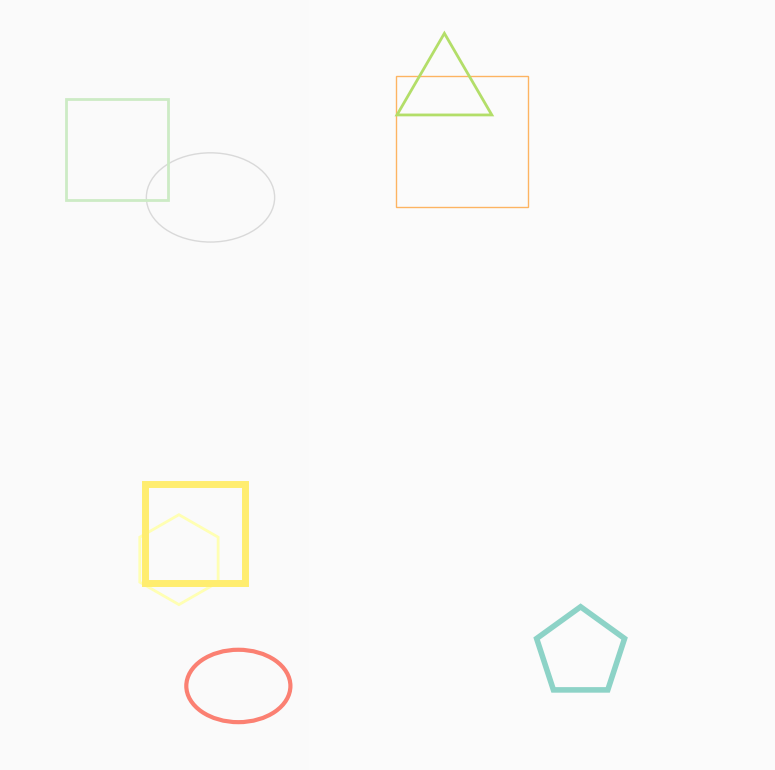[{"shape": "pentagon", "thickness": 2, "radius": 0.3, "center": [0.749, 0.152]}, {"shape": "hexagon", "thickness": 1, "radius": 0.29, "center": [0.231, 0.273]}, {"shape": "oval", "thickness": 1.5, "radius": 0.34, "center": [0.308, 0.109]}, {"shape": "square", "thickness": 0.5, "radius": 0.43, "center": [0.596, 0.816]}, {"shape": "triangle", "thickness": 1, "radius": 0.35, "center": [0.573, 0.886]}, {"shape": "oval", "thickness": 0.5, "radius": 0.41, "center": [0.272, 0.744]}, {"shape": "square", "thickness": 1, "radius": 0.33, "center": [0.151, 0.806]}, {"shape": "square", "thickness": 2.5, "radius": 0.32, "center": [0.252, 0.307]}]